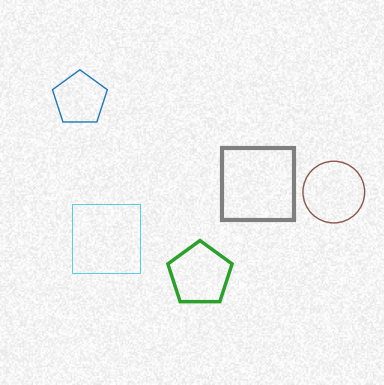[{"shape": "pentagon", "thickness": 1, "radius": 0.37, "center": [0.208, 0.744]}, {"shape": "pentagon", "thickness": 2.5, "radius": 0.44, "center": [0.519, 0.287]}, {"shape": "circle", "thickness": 1, "radius": 0.4, "center": [0.867, 0.501]}, {"shape": "square", "thickness": 3, "radius": 0.47, "center": [0.669, 0.523]}, {"shape": "square", "thickness": 0.5, "radius": 0.45, "center": [0.275, 0.38]}]